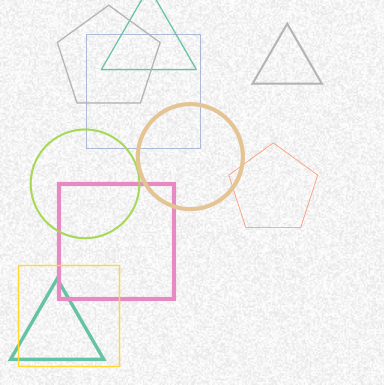[{"shape": "triangle", "thickness": 1, "radius": 0.71, "center": [0.387, 0.891]}, {"shape": "triangle", "thickness": 2.5, "radius": 0.7, "center": [0.148, 0.136]}, {"shape": "pentagon", "thickness": 0.5, "radius": 0.61, "center": [0.71, 0.508]}, {"shape": "square", "thickness": 0.5, "radius": 0.74, "center": [0.372, 0.763]}, {"shape": "square", "thickness": 3, "radius": 0.74, "center": [0.302, 0.373]}, {"shape": "circle", "thickness": 1.5, "radius": 0.71, "center": [0.221, 0.522]}, {"shape": "square", "thickness": 1, "radius": 0.65, "center": [0.179, 0.182]}, {"shape": "circle", "thickness": 3, "radius": 0.68, "center": [0.494, 0.593]}, {"shape": "triangle", "thickness": 1.5, "radius": 0.52, "center": [0.746, 0.835]}, {"shape": "pentagon", "thickness": 1, "radius": 0.7, "center": [0.282, 0.846]}]